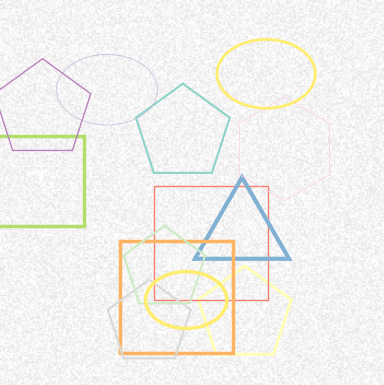[{"shape": "pentagon", "thickness": 1.5, "radius": 0.64, "center": [0.475, 0.655]}, {"shape": "pentagon", "thickness": 2, "radius": 0.63, "center": [0.636, 0.182]}, {"shape": "oval", "thickness": 0.5, "radius": 0.66, "center": [0.278, 0.767]}, {"shape": "square", "thickness": 1, "radius": 0.74, "center": [0.548, 0.368]}, {"shape": "triangle", "thickness": 3, "radius": 0.71, "center": [0.629, 0.398]}, {"shape": "square", "thickness": 2.5, "radius": 0.73, "center": [0.458, 0.229]}, {"shape": "square", "thickness": 2.5, "radius": 0.58, "center": [0.102, 0.53]}, {"shape": "hexagon", "thickness": 0.5, "radius": 0.67, "center": [0.739, 0.613]}, {"shape": "pentagon", "thickness": 1.5, "radius": 0.57, "center": [0.388, 0.161]}, {"shape": "pentagon", "thickness": 1, "radius": 0.66, "center": [0.11, 0.716]}, {"shape": "pentagon", "thickness": 1.5, "radius": 0.56, "center": [0.427, 0.302]}, {"shape": "oval", "thickness": 2, "radius": 0.64, "center": [0.691, 0.808]}, {"shape": "oval", "thickness": 2.5, "radius": 0.53, "center": [0.484, 0.221]}]